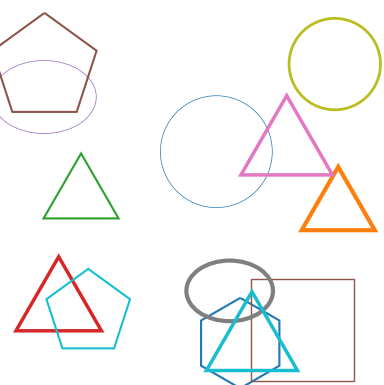[{"shape": "hexagon", "thickness": 1.5, "radius": 0.59, "center": [0.624, 0.109]}, {"shape": "circle", "thickness": 0.5, "radius": 0.73, "center": [0.562, 0.606]}, {"shape": "triangle", "thickness": 3, "radius": 0.55, "center": [0.879, 0.457]}, {"shape": "triangle", "thickness": 1.5, "radius": 0.56, "center": [0.211, 0.489]}, {"shape": "triangle", "thickness": 2.5, "radius": 0.64, "center": [0.152, 0.205]}, {"shape": "oval", "thickness": 0.5, "radius": 0.68, "center": [0.114, 0.748]}, {"shape": "square", "thickness": 1, "radius": 0.66, "center": [0.786, 0.143]}, {"shape": "pentagon", "thickness": 1.5, "radius": 0.71, "center": [0.116, 0.824]}, {"shape": "triangle", "thickness": 2.5, "radius": 0.69, "center": [0.745, 0.614]}, {"shape": "oval", "thickness": 3, "radius": 0.56, "center": [0.597, 0.245]}, {"shape": "circle", "thickness": 2, "radius": 0.59, "center": [0.87, 0.834]}, {"shape": "triangle", "thickness": 2.5, "radius": 0.68, "center": [0.654, 0.106]}, {"shape": "pentagon", "thickness": 1.5, "radius": 0.57, "center": [0.229, 0.188]}]